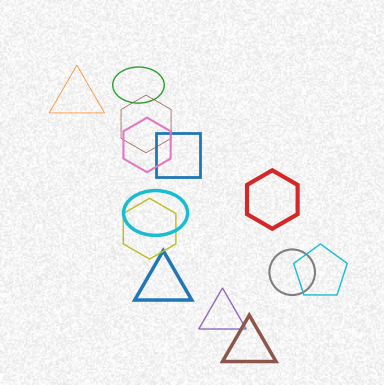[{"shape": "triangle", "thickness": 2.5, "radius": 0.43, "center": [0.424, 0.263]}, {"shape": "square", "thickness": 2, "radius": 0.29, "center": [0.462, 0.597]}, {"shape": "triangle", "thickness": 0.5, "radius": 0.41, "center": [0.2, 0.748]}, {"shape": "oval", "thickness": 1, "radius": 0.33, "center": [0.36, 0.779]}, {"shape": "hexagon", "thickness": 3, "radius": 0.38, "center": [0.707, 0.482]}, {"shape": "triangle", "thickness": 1, "radius": 0.36, "center": [0.578, 0.181]}, {"shape": "triangle", "thickness": 2.5, "radius": 0.4, "center": [0.647, 0.101]}, {"shape": "hexagon", "thickness": 0.5, "radius": 0.38, "center": [0.379, 0.678]}, {"shape": "hexagon", "thickness": 1.5, "radius": 0.35, "center": [0.382, 0.624]}, {"shape": "circle", "thickness": 1.5, "radius": 0.3, "center": [0.759, 0.293]}, {"shape": "hexagon", "thickness": 1, "radius": 0.39, "center": [0.389, 0.406]}, {"shape": "oval", "thickness": 2.5, "radius": 0.42, "center": [0.404, 0.447]}, {"shape": "pentagon", "thickness": 1, "radius": 0.37, "center": [0.832, 0.293]}]